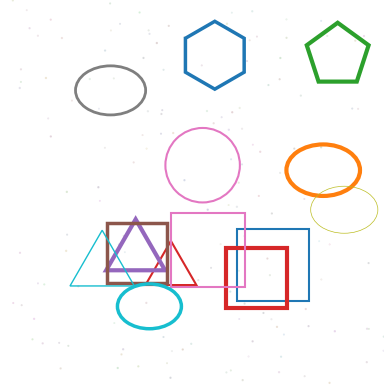[{"shape": "hexagon", "thickness": 2.5, "radius": 0.44, "center": [0.558, 0.857]}, {"shape": "square", "thickness": 1.5, "radius": 0.47, "center": [0.71, 0.311]}, {"shape": "oval", "thickness": 3, "radius": 0.48, "center": [0.84, 0.558]}, {"shape": "pentagon", "thickness": 3, "radius": 0.42, "center": [0.877, 0.856]}, {"shape": "square", "thickness": 3, "radius": 0.39, "center": [0.666, 0.278]}, {"shape": "triangle", "thickness": 1.5, "radius": 0.38, "center": [0.444, 0.298]}, {"shape": "triangle", "thickness": 3, "radius": 0.44, "center": [0.352, 0.342]}, {"shape": "square", "thickness": 2.5, "radius": 0.39, "center": [0.355, 0.343]}, {"shape": "circle", "thickness": 1.5, "radius": 0.48, "center": [0.526, 0.571]}, {"shape": "square", "thickness": 1.5, "radius": 0.48, "center": [0.541, 0.352]}, {"shape": "oval", "thickness": 2, "radius": 0.46, "center": [0.287, 0.765]}, {"shape": "oval", "thickness": 0.5, "radius": 0.44, "center": [0.894, 0.455]}, {"shape": "oval", "thickness": 2.5, "radius": 0.42, "center": [0.388, 0.204]}, {"shape": "triangle", "thickness": 1, "radius": 0.48, "center": [0.265, 0.305]}]